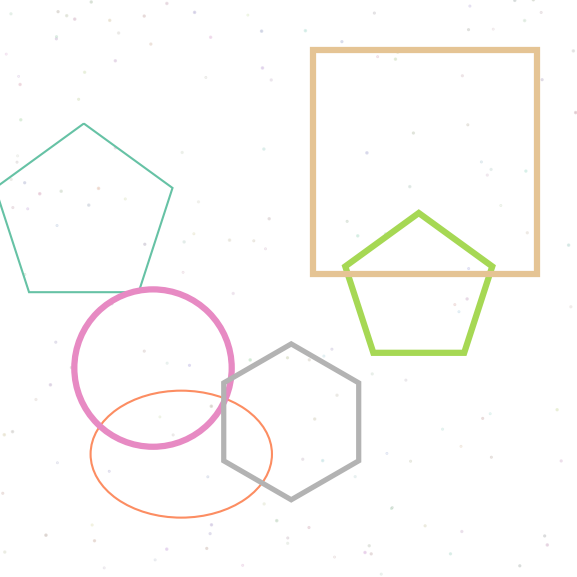[{"shape": "pentagon", "thickness": 1, "radius": 0.81, "center": [0.145, 0.624]}, {"shape": "oval", "thickness": 1, "radius": 0.79, "center": [0.314, 0.213]}, {"shape": "circle", "thickness": 3, "radius": 0.68, "center": [0.265, 0.362]}, {"shape": "pentagon", "thickness": 3, "radius": 0.67, "center": [0.725, 0.496]}, {"shape": "square", "thickness": 3, "radius": 0.97, "center": [0.736, 0.719]}, {"shape": "hexagon", "thickness": 2.5, "radius": 0.67, "center": [0.504, 0.269]}]